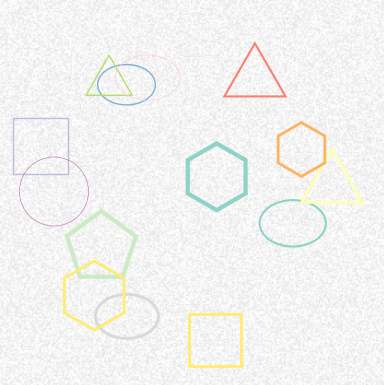[{"shape": "hexagon", "thickness": 3, "radius": 0.43, "center": [0.563, 0.541]}, {"shape": "oval", "thickness": 1.5, "radius": 0.43, "center": [0.76, 0.42]}, {"shape": "triangle", "thickness": 2, "radius": 0.46, "center": [0.863, 0.52]}, {"shape": "square", "thickness": 1, "radius": 0.36, "center": [0.105, 0.62]}, {"shape": "triangle", "thickness": 1.5, "radius": 0.46, "center": [0.662, 0.795]}, {"shape": "oval", "thickness": 1, "radius": 0.37, "center": [0.329, 0.78]}, {"shape": "hexagon", "thickness": 2, "radius": 0.35, "center": [0.783, 0.612]}, {"shape": "triangle", "thickness": 1, "radius": 0.35, "center": [0.283, 0.787]}, {"shape": "oval", "thickness": 0.5, "radius": 0.42, "center": [0.383, 0.798]}, {"shape": "oval", "thickness": 2, "radius": 0.41, "center": [0.33, 0.178]}, {"shape": "circle", "thickness": 0.5, "radius": 0.45, "center": [0.14, 0.503]}, {"shape": "pentagon", "thickness": 3, "radius": 0.47, "center": [0.263, 0.357]}, {"shape": "hexagon", "thickness": 2, "radius": 0.45, "center": [0.245, 0.233]}, {"shape": "square", "thickness": 2, "radius": 0.34, "center": [0.559, 0.117]}]